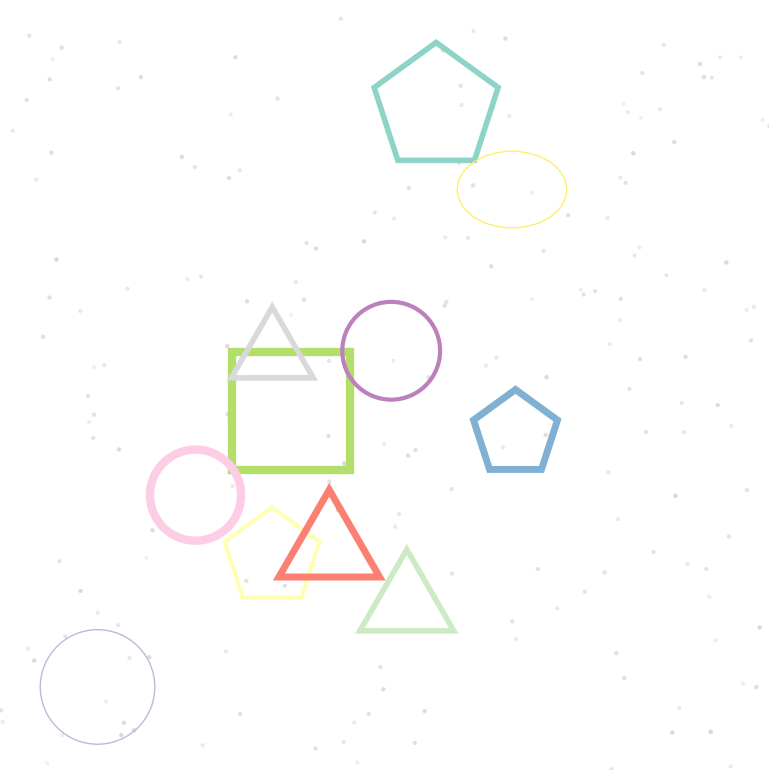[{"shape": "pentagon", "thickness": 2, "radius": 0.42, "center": [0.566, 0.86]}, {"shape": "pentagon", "thickness": 1.5, "radius": 0.32, "center": [0.353, 0.276]}, {"shape": "circle", "thickness": 0.5, "radius": 0.37, "center": [0.127, 0.108]}, {"shape": "triangle", "thickness": 2.5, "radius": 0.38, "center": [0.428, 0.288]}, {"shape": "pentagon", "thickness": 2.5, "radius": 0.29, "center": [0.67, 0.437]}, {"shape": "square", "thickness": 3, "radius": 0.38, "center": [0.378, 0.466]}, {"shape": "circle", "thickness": 3, "radius": 0.3, "center": [0.254, 0.357]}, {"shape": "triangle", "thickness": 2, "radius": 0.31, "center": [0.354, 0.54]}, {"shape": "circle", "thickness": 1.5, "radius": 0.32, "center": [0.508, 0.544]}, {"shape": "triangle", "thickness": 2, "radius": 0.35, "center": [0.528, 0.216]}, {"shape": "oval", "thickness": 0.5, "radius": 0.35, "center": [0.665, 0.754]}]